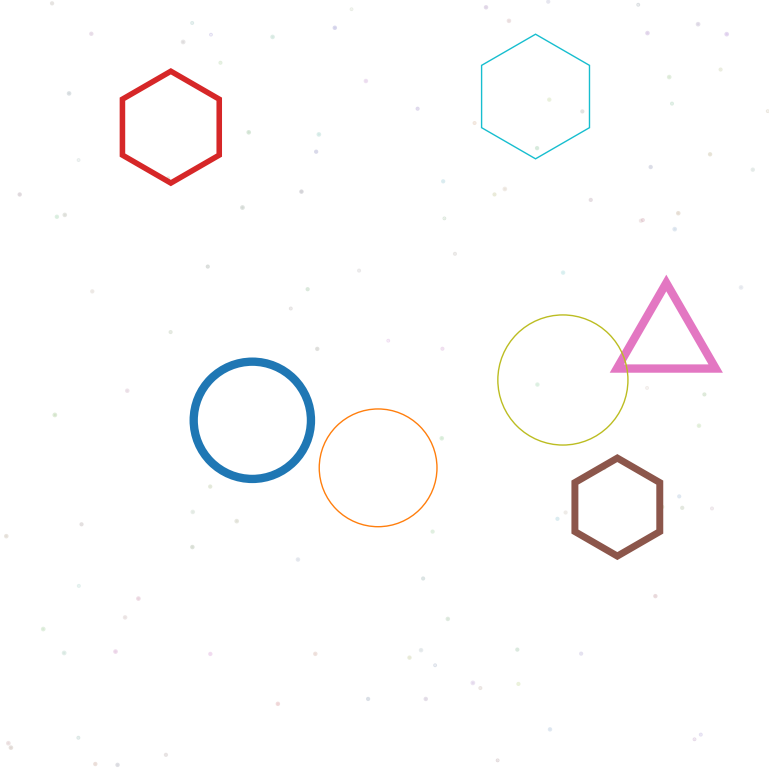[{"shape": "circle", "thickness": 3, "radius": 0.38, "center": [0.328, 0.454]}, {"shape": "circle", "thickness": 0.5, "radius": 0.38, "center": [0.491, 0.392]}, {"shape": "hexagon", "thickness": 2, "radius": 0.36, "center": [0.222, 0.835]}, {"shape": "hexagon", "thickness": 2.5, "radius": 0.32, "center": [0.802, 0.341]}, {"shape": "triangle", "thickness": 3, "radius": 0.37, "center": [0.865, 0.558]}, {"shape": "circle", "thickness": 0.5, "radius": 0.42, "center": [0.731, 0.507]}, {"shape": "hexagon", "thickness": 0.5, "radius": 0.4, "center": [0.696, 0.875]}]